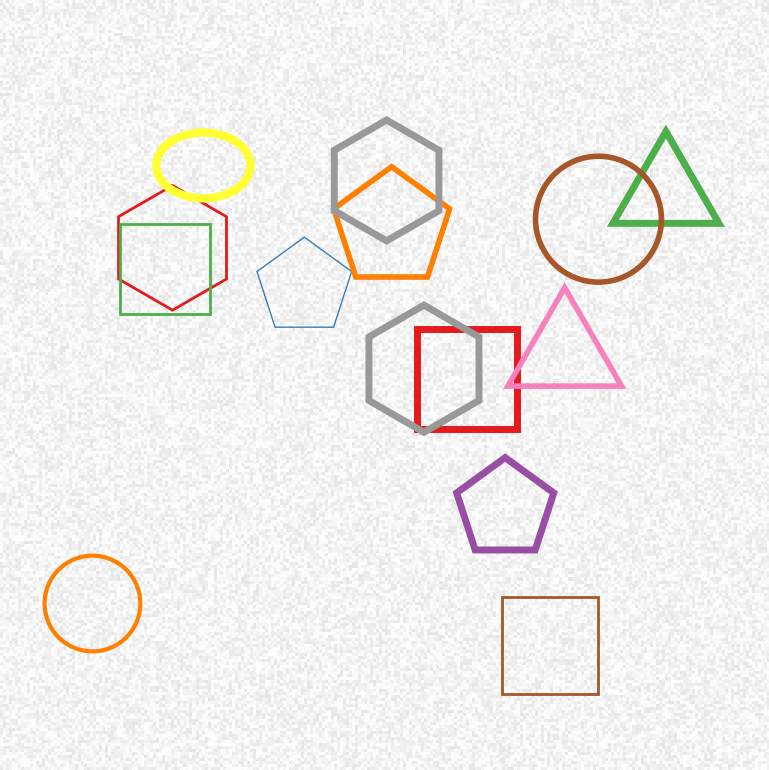[{"shape": "hexagon", "thickness": 1, "radius": 0.4, "center": [0.224, 0.678]}, {"shape": "square", "thickness": 2.5, "radius": 0.32, "center": [0.606, 0.507]}, {"shape": "pentagon", "thickness": 0.5, "radius": 0.32, "center": [0.395, 0.627]}, {"shape": "triangle", "thickness": 2.5, "radius": 0.4, "center": [0.865, 0.75]}, {"shape": "square", "thickness": 1, "radius": 0.29, "center": [0.214, 0.651]}, {"shape": "pentagon", "thickness": 2.5, "radius": 0.33, "center": [0.656, 0.339]}, {"shape": "circle", "thickness": 1.5, "radius": 0.31, "center": [0.12, 0.216]}, {"shape": "pentagon", "thickness": 2, "radius": 0.4, "center": [0.509, 0.704]}, {"shape": "oval", "thickness": 3, "radius": 0.31, "center": [0.264, 0.785]}, {"shape": "circle", "thickness": 2, "radius": 0.41, "center": [0.777, 0.715]}, {"shape": "square", "thickness": 1, "radius": 0.31, "center": [0.714, 0.162]}, {"shape": "triangle", "thickness": 2, "radius": 0.43, "center": [0.733, 0.541]}, {"shape": "hexagon", "thickness": 2.5, "radius": 0.39, "center": [0.502, 0.766]}, {"shape": "hexagon", "thickness": 2.5, "radius": 0.41, "center": [0.551, 0.521]}]